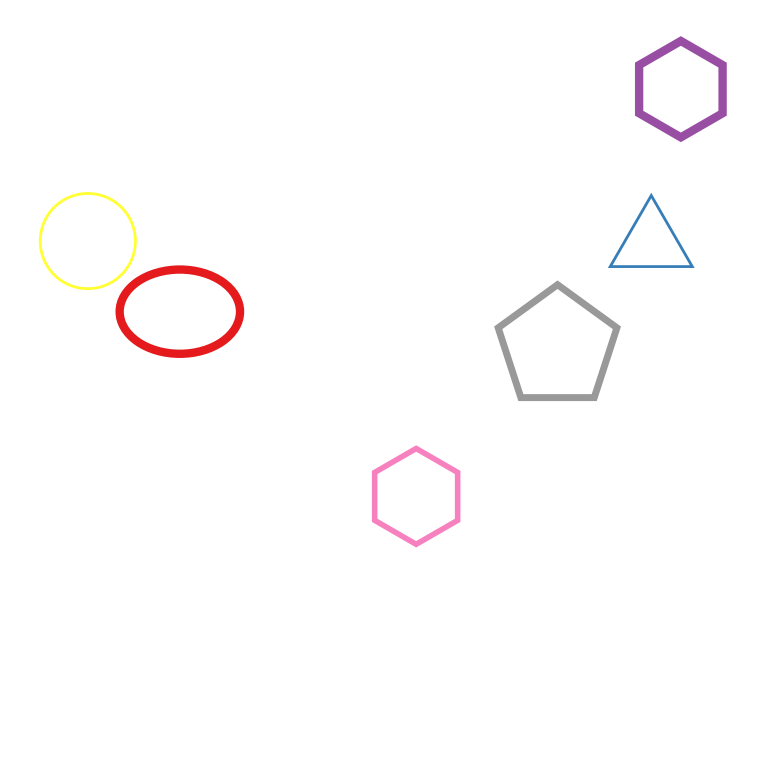[{"shape": "oval", "thickness": 3, "radius": 0.39, "center": [0.234, 0.595]}, {"shape": "triangle", "thickness": 1, "radius": 0.31, "center": [0.846, 0.685]}, {"shape": "hexagon", "thickness": 3, "radius": 0.31, "center": [0.884, 0.884]}, {"shape": "circle", "thickness": 1, "radius": 0.31, "center": [0.114, 0.687]}, {"shape": "hexagon", "thickness": 2, "radius": 0.31, "center": [0.54, 0.355]}, {"shape": "pentagon", "thickness": 2.5, "radius": 0.41, "center": [0.724, 0.549]}]